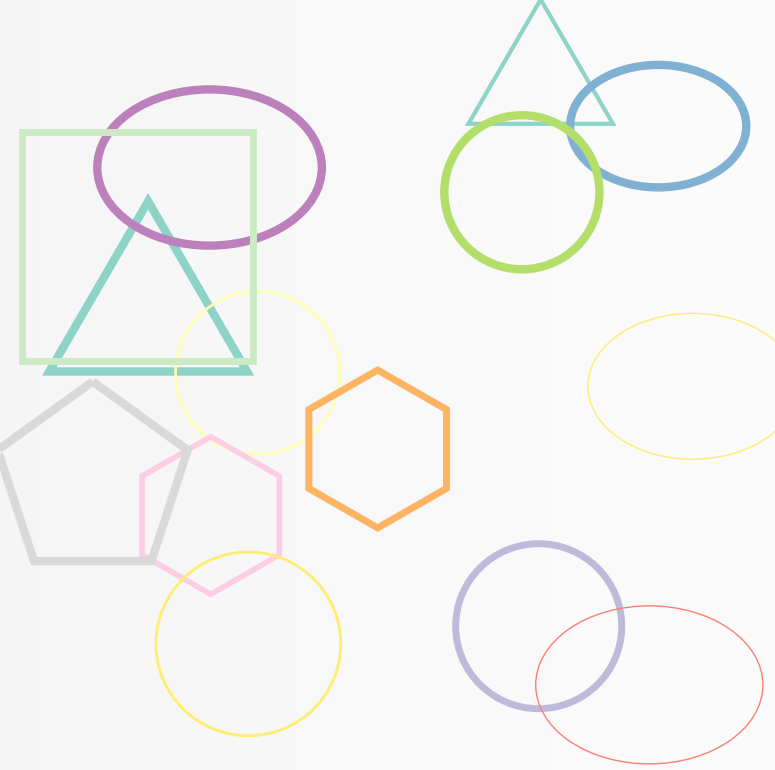[{"shape": "triangle", "thickness": 3, "radius": 0.74, "center": [0.191, 0.591]}, {"shape": "triangle", "thickness": 1.5, "radius": 0.54, "center": [0.698, 0.893]}, {"shape": "circle", "thickness": 1, "radius": 0.53, "center": [0.332, 0.516]}, {"shape": "circle", "thickness": 2.5, "radius": 0.54, "center": [0.695, 0.187]}, {"shape": "oval", "thickness": 0.5, "radius": 0.73, "center": [0.838, 0.111]}, {"shape": "oval", "thickness": 3, "radius": 0.57, "center": [0.849, 0.836]}, {"shape": "hexagon", "thickness": 2.5, "radius": 0.51, "center": [0.487, 0.417]}, {"shape": "circle", "thickness": 3, "radius": 0.5, "center": [0.673, 0.75]}, {"shape": "hexagon", "thickness": 2, "radius": 0.51, "center": [0.272, 0.331]}, {"shape": "pentagon", "thickness": 3, "radius": 0.64, "center": [0.12, 0.376]}, {"shape": "oval", "thickness": 3, "radius": 0.72, "center": [0.27, 0.782]}, {"shape": "square", "thickness": 2.5, "radius": 0.74, "center": [0.177, 0.68]}, {"shape": "oval", "thickness": 0.5, "radius": 0.68, "center": [0.894, 0.498]}, {"shape": "circle", "thickness": 1, "radius": 0.6, "center": [0.32, 0.164]}]